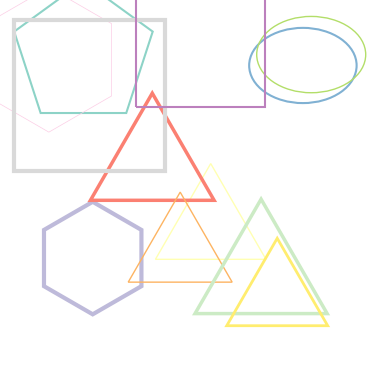[{"shape": "pentagon", "thickness": 1.5, "radius": 0.95, "center": [0.217, 0.859]}, {"shape": "triangle", "thickness": 1, "radius": 0.83, "center": [0.547, 0.409]}, {"shape": "hexagon", "thickness": 3, "radius": 0.73, "center": [0.241, 0.33]}, {"shape": "triangle", "thickness": 2.5, "radius": 0.93, "center": [0.396, 0.572]}, {"shape": "oval", "thickness": 1.5, "radius": 0.7, "center": [0.787, 0.83]}, {"shape": "triangle", "thickness": 1, "radius": 0.78, "center": [0.468, 0.345]}, {"shape": "oval", "thickness": 1, "radius": 0.71, "center": [0.808, 0.858]}, {"shape": "hexagon", "thickness": 0.5, "radius": 0.94, "center": [0.127, 0.845]}, {"shape": "square", "thickness": 3, "radius": 0.98, "center": [0.233, 0.752]}, {"shape": "square", "thickness": 1.5, "radius": 0.84, "center": [0.521, 0.89]}, {"shape": "triangle", "thickness": 2.5, "radius": 0.99, "center": [0.678, 0.285]}, {"shape": "triangle", "thickness": 2, "radius": 0.76, "center": [0.72, 0.23]}]